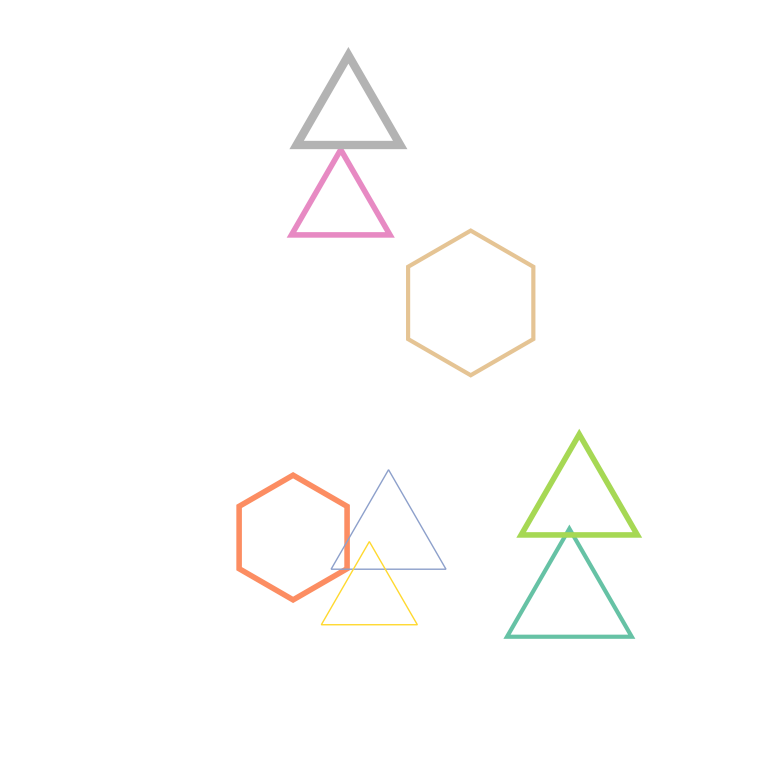[{"shape": "triangle", "thickness": 1.5, "radius": 0.47, "center": [0.739, 0.22]}, {"shape": "hexagon", "thickness": 2, "radius": 0.4, "center": [0.381, 0.302]}, {"shape": "triangle", "thickness": 0.5, "radius": 0.43, "center": [0.505, 0.304]}, {"shape": "triangle", "thickness": 2, "radius": 0.37, "center": [0.443, 0.732]}, {"shape": "triangle", "thickness": 2, "radius": 0.44, "center": [0.752, 0.349]}, {"shape": "triangle", "thickness": 0.5, "radius": 0.36, "center": [0.48, 0.225]}, {"shape": "hexagon", "thickness": 1.5, "radius": 0.47, "center": [0.611, 0.607]}, {"shape": "triangle", "thickness": 3, "radius": 0.39, "center": [0.452, 0.851]}]